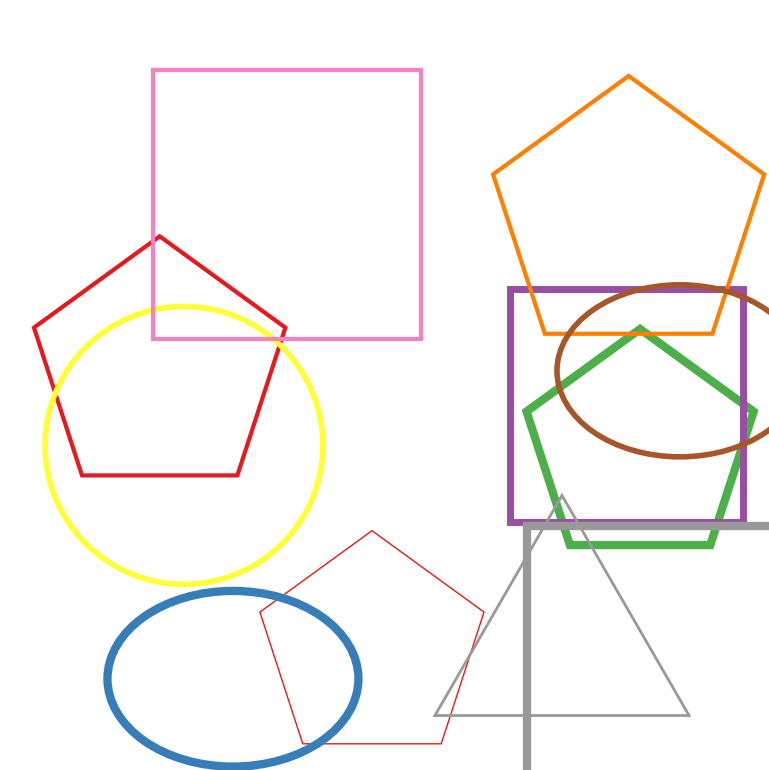[{"shape": "pentagon", "thickness": 1.5, "radius": 0.86, "center": [0.207, 0.521]}, {"shape": "pentagon", "thickness": 0.5, "radius": 0.76, "center": [0.483, 0.158]}, {"shape": "oval", "thickness": 3, "radius": 0.81, "center": [0.303, 0.119]}, {"shape": "pentagon", "thickness": 3, "radius": 0.78, "center": [0.831, 0.418]}, {"shape": "square", "thickness": 2.5, "radius": 0.76, "center": [0.813, 0.474]}, {"shape": "pentagon", "thickness": 1.5, "radius": 0.93, "center": [0.816, 0.716]}, {"shape": "circle", "thickness": 2, "radius": 0.9, "center": [0.239, 0.422]}, {"shape": "oval", "thickness": 2, "radius": 0.8, "center": [0.883, 0.518]}, {"shape": "square", "thickness": 1.5, "radius": 0.87, "center": [0.373, 0.734]}, {"shape": "square", "thickness": 3, "radius": 0.84, "center": [0.852, 0.15]}, {"shape": "triangle", "thickness": 1, "radius": 0.95, "center": [0.73, 0.166]}]